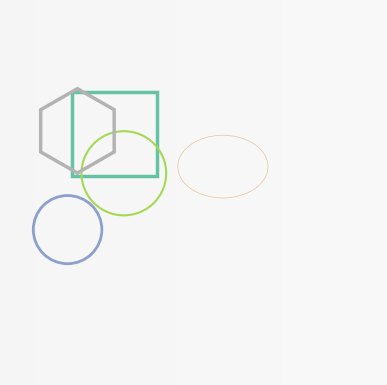[{"shape": "square", "thickness": 2.5, "radius": 0.55, "center": [0.295, 0.652]}, {"shape": "circle", "thickness": 2, "radius": 0.44, "center": [0.174, 0.404]}, {"shape": "circle", "thickness": 1.5, "radius": 0.55, "center": [0.32, 0.55]}, {"shape": "oval", "thickness": 0.5, "radius": 0.58, "center": [0.575, 0.567]}, {"shape": "hexagon", "thickness": 2.5, "radius": 0.55, "center": [0.2, 0.66]}]